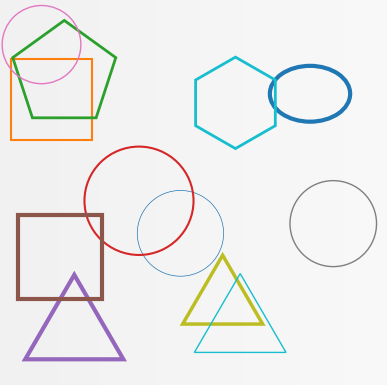[{"shape": "circle", "thickness": 0.5, "radius": 0.56, "center": [0.466, 0.394]}, {"shape": "oval", "thickness": 3, "radius": 0.52, "center": [0.8, 0.756]}, {"shape": "square", "thickness": 1.5, "radius": 0.52, "center": [0.132, 0.741]}, {"shape": "pentagon", "thickness": 2, "radius": 0.7, "center": [0.166, 0.807]}, {"shape": "circle", "thickness": 1.5, "radius": 0.7, "center": [0.359, 0.478]}, {"shape": "triangle", "thickness": 3, "radius": 0.73, "center": [0.192, 0.14]}, {"shape": "square", "thickness": 3, "radius": 0.54, "center": [0.155, 0.333]}, {"shape": "circle", "thickness": 1, "radius": 0.51, "center": [0.107, 0.884]}, {"shape": "circle", "thickness": 1, "radius": 0.56, "center": [0.86, 0.419]}, {"shape": "triangle", "thickness": 2.5, "radius": 0.6, "center": [0.575, 0.218]}, {"shape": "triangle", "thickness": 1, "radius": 0.68, "center": [0.62, 0.153]}, {"shape": "hexagon", "thickness": 2, "radius": 0.59, "center": [0.608, 0.733]}]